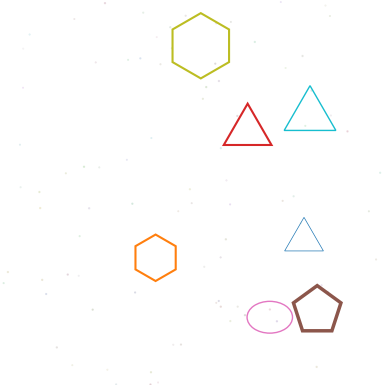[{"shape": "triangle", "thickness": 0.5, "radius": 0.29, "center": [0.79, 0.377]}, {"shape": "hexagon", "thickness": 1.5, "radius": 0.3, "center": [0.404, 0.33]}, {"shape": "triangle", "thickness": 1.5, "radius": 0.36, "center": [0.643, 0.659]}, {"shape": "pentagon", "thickness": 2.5, "radius": 0.32, "center": [0.824, 0.193]}, {"shape": "oval", "thickness": 1, "radius": 0.29, "center": [0.701, 0.176]}, {"shape": "hexagon", "thickness": 1.5, "radius": 0.42, "center": [0.522, 0.881]}, {"shape": "triangle", "thickness": 1, "radius": 0.39, "center": [0.805, 0.7]}]